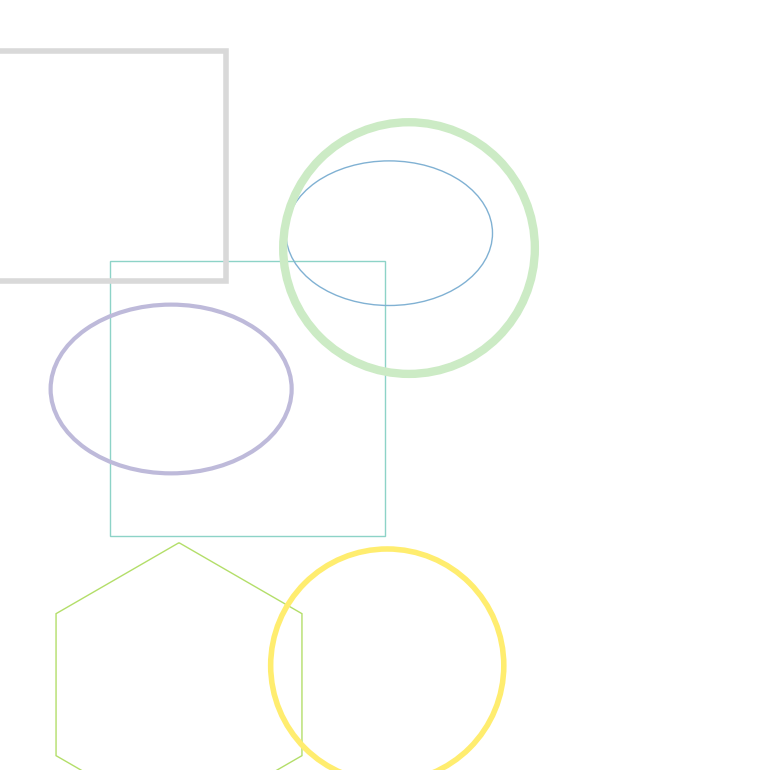[{"shape": "square", "thickness": 0.5, "radius": 0.89, "center": [0.321, 0.483]}, {"shape": "oval", "thickness": 1.5, "radius": 0.78, "center": [0.222, 0.495]}, {"shape": "oval", "thickness": 0.5, "radius": 0.67, "center": [0.505, 0.697]}, {"shape": "hexagon", "thickness": 0.5, "radius": 0.92, "center": [0.232, 0.111]}, {"shape": "square", "thickness": 2, "radius": 0.75, "center": [0.144, 0.785]}, {"shape": "circle", "thickness": 3, "radius": 0.82, "center": [0.531, 0.678]}, {"shape": "circle", "thickness": 2, "radius": 0.76, "center": [0.503, 0.136]}]